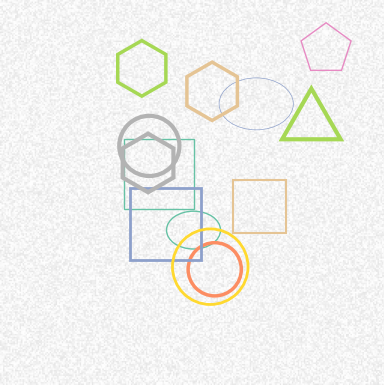[{"shape": "oval", "thickness": 1, "radius": 0.35, "center": [0.503, 0.402]}, {"shape": "square", "thickness": 1, "radius": 0.45, "center": [0.413, 0.548]}, {"shape": "circle", "thickness": 2.5, "radius": 0.35, "center": [0.558, 0.3]}, {"shape": "oval", "thickness": 0.5, "radius": 0.48, "center": [0.665, 0.73]}, {"shape": "square", "thickness": 2, "radius": 0.46, "center": [0.43, 0.418]}, {"shape": "pentagon", "thickness": 1, "radius": 0.34, "center": [0.847, 0.873]}, {"shape": "hexagon", "thickness": 2.5, "radius": 0.36, "center": [0.368, 0.822]}, {"shape": "triangle", "thickness": 3, "radius": 0.44, "center": [0.809, 0.682]}, {"shape": "circle", "thickness": 2, "radius": 0.49, "center": [0.546, 0.307]}, {"shape": "square", "thickness": 1.5, "radius": 0.34, "center": [0.673, 0.463]}, {"shape": "hexagon", "thickness": 2.5, "radius": 0.38, "center": [0.551, 0.763]}, {"shape": "circle", "thickness": 3, "radius": 0.39, "center": [0.388, 0.621]}, {"shape": "hexagon", "thickness": 3, "radius": 0.38, "center": [0.385, 0.577]}]